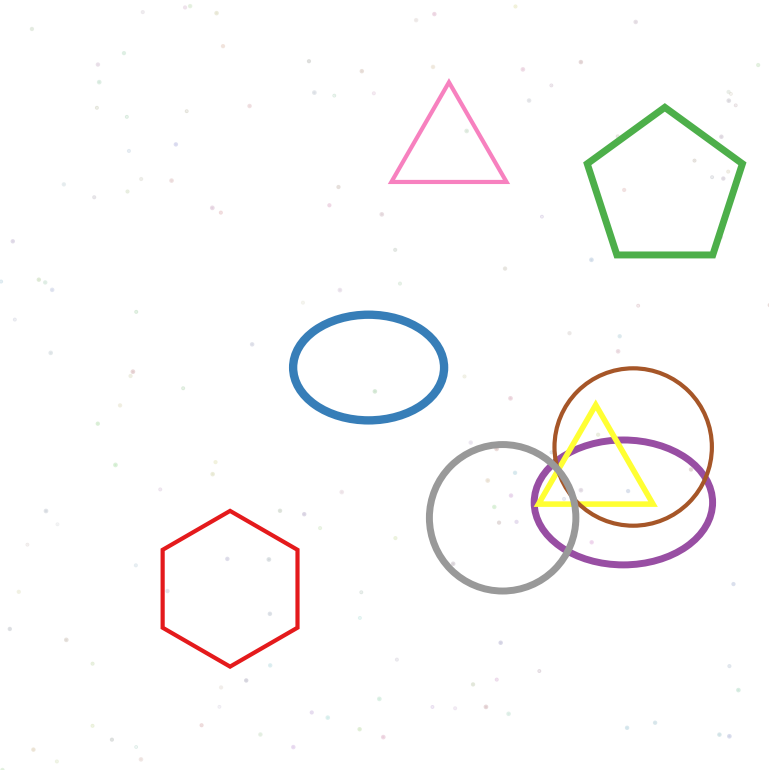[{"shape": "hexagon", "thickness": 1.5, "radius": 0.51, "center": [0.299, 0.235]}, {"shape": "oval", "thickness": 3, "radius": 0.49, "center": [0.479, 0.523]}, {"shape": "pentagon", "thickness": 2.5, "radius": 0.53, "center": [0.863, 0.755]}, {"shape": "oval", "thickness": 2.5, "radius": 0.58, "center": [0.81, 0.347]}, {"shape": "triangle", "thickness": 2, "radius": 0.43, "center": [0.774, 0.388]}, {"shape": "circle", "thickness": 1.5, "radius": 0.51, "center": [0.822, 0.419]}, {"shape": "triangle", "thickness": 1.5, "radius": 0.43, "center": [0.583, 0.807]}, {"shape": "circle", "thickness": 2.5, "radius": 0.48, "center": [0.653, 0.328]}]